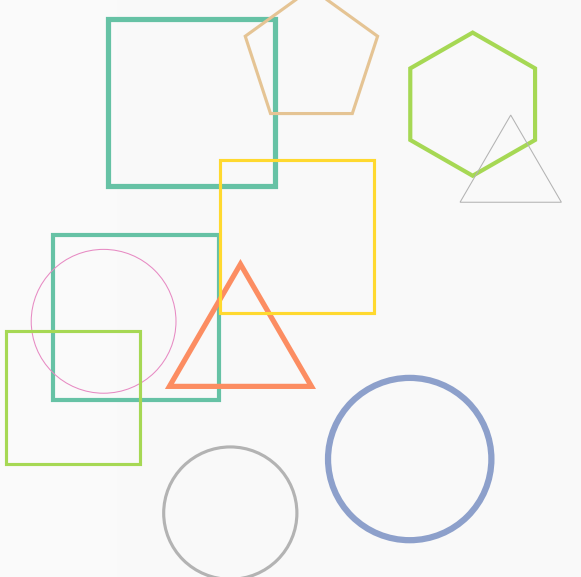[{"shape": "square", "thickness": 2, "radius": 0.71, "center": [0.234, 0.449]}, {"shape": "square", "thickness": 2.5, "radius": 0.72, "center": [0.329, 0.821]}, {"shape": "triangle", "thickness": 2.5, "radius": 0.71, "center": [0.414, 0.401]}, {"shape": "circle", "thickness": 3, "radius": 0.7, "center": [0.705, 0.204]}, {"shape": "circle", "thickness": 0.5, "radius": 0.62, "center": [0.178, 0.443]}, {"shape": "square", "thickness": 1.5, "radius": 0.58, "center": [0.125, 0.311]}, {"shape": "hexagon", "thickness": 2, "radius": 0.62, "center": [0.813, 0.819]}, {"shape": "square", "thickness": 1.5, "radius": 0.66, "center": [0.511, 0.59]}, {"shape": "pentagon", "thickness": 1.5, "radius": 0.6, "center": [0.536, 0.899]}, {"shape": "triangle", "thickness": 0.5, "radius": 0.5, "center": [0.879, 0.699]}, {"shape": "circle", "thickness": 1.5, "radius": 0.57, "center": [0.396, 0.111]}]